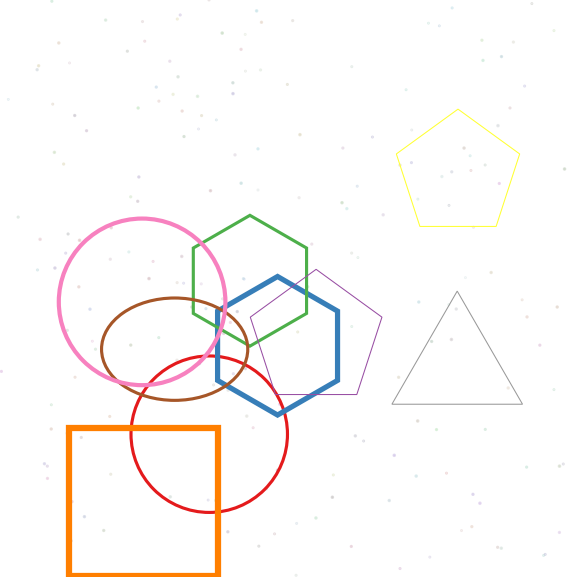[{"shape": "circle", "thickness": 1.5, "radius": 0.68, "center": [0.362, 0.247]}, {"shape": "hexagon", "thickness": 2.5, "radius": 0.6, "center": [0.481, 0.4]}, {"shape": "hexagon", "thickness": 1.5, "radius": 0.57, "center": [0.433, 0.513]}, {"shape": "pentagon", "thickness": 0.5, "radius": 0.6, "center": [0.547, 0.413]}, {"shape": "square", "thickness": 3, "radius": 0.64, "center": [0.248, 0.131]}, {"shape": "pentagon", "thickness": 0.5, "radius": 0.56, "center": [0.793, 0.698]}, {"shape": "oval", "thickness": 1.5, "radius": 0.63, "center": [0.302, 0.394]}, {"shape": "circle", "thickness": 2, "radius": 0.72, "center": [0.246, 0.476]}, {"shape": "triangle", "thickness": 0.5, "radius": 0.65, "center": [0.792, 0.364]}]